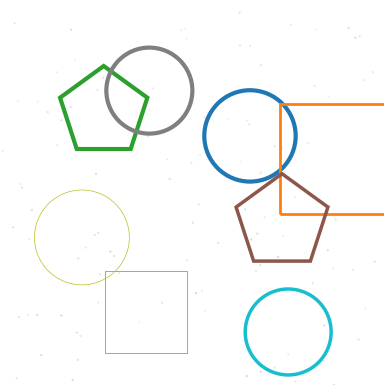[{"shape": "circle", "thickness": 3, "radius": 0.59, "center": [0.649, 0.647]}, {"shape": "square", "thickness": 2, "radius": 0.71, "center": [0.87, 0.586]}, {"shape": "pentagon", "thickness": 3, "radius": 0.6, "center": [0.269, 0.709]}, {"shape": "square", "thickness": 0.5, "radius": 0.53, "center": [0.379, 0.19]}, {"shape": "pentagon", "thickness": 2.5, "radius": 0.63, "center": [0.732, 0.423]}, {"shape": "circle", "thickness": 3, "radius": 0.56, "center": [0.388, 0.765]}, {"shape": "circle", "thickness": 0.5, "radius": 0.62, "center": [0.213, 0.383]}, {"shape": "circle", "thickness": 2.5, "radius": 0.56, "center": [0.749, 0.138]}]